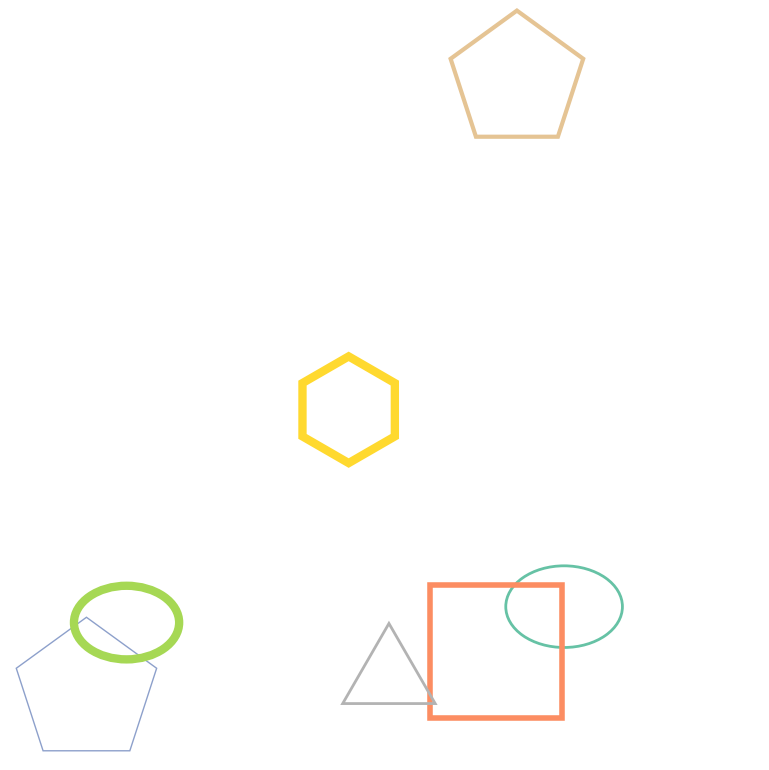[{"shape": "oval", "thickness": 1, "radius": 0.38, "center": [0.733, 0.212]}, {"shape": "square", "thickness": 2, "radius": 0.43, "center": [0.644, 0.154]}, {"shape": "pentagon", "thickness": 0.5, "radius": 0.48, "center": [0.112, 0.102]}, {"shape": "oval", "thickness": 3, "radius": 0.34, "center": [0.164, 0.191]}, {"shape": "hexagon", "thickness": 3, "radius": 0.35, "center": [0.453, 0.468]}, {"shape": "pentagon", "thickness": 1.5, "radius": 0.45, "center": [0.671, 0.896]}, {"shape": "triangle", "thickness": 1, "radius": 0.35, "center": [0.505, 0.121]}]